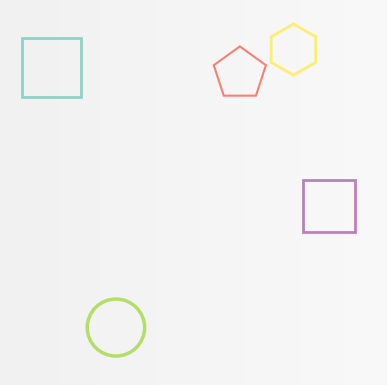[{"shape": "square", "thickness": 2, "radius": 0.38, "center": [0.133, 0.824]}, {"shape": "pentagon", "thickness": 1.5, "radius": 0.35, "center": [0.619, 0.809]}, {"shape": "circle", "thickness": 2.5, "radius": 0.37, "center": [0.299, 0.149]}, {"shape": "square", "thickness": 2, "radius": 0.34, "center": [0.849, 0.465]}, {"shape": "hexagon", "thickness": 2, "radius": 0.33, "center": [0.757, 0.871]}]